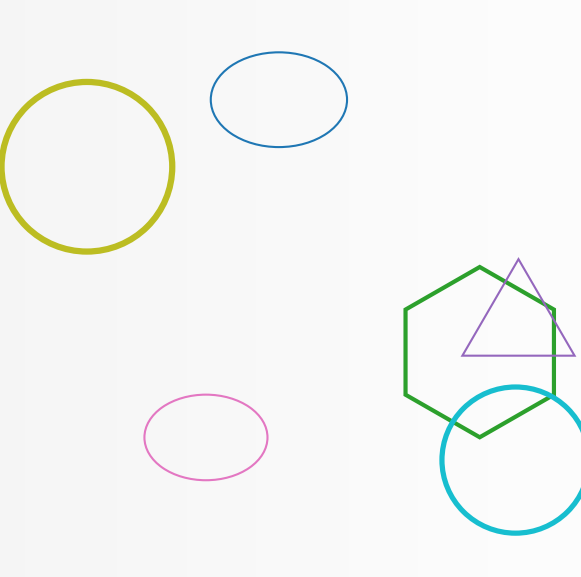[{"shape": "oval", "thickness": 1, "radius": 0.59, "center": [0.48, 0.826]}, {"shape": "hexagon", "thickness": 2, "radius": 0.74, "center": [0.825, 0.389]}, {"shape": "triangle", "thickness": 1, "radius": 0.56, "center": [0.892, 0.439]}, {"shape": "oval", "thickness": 1, "radius": 0.53, "center": [0.354, 0.242]}, {"shape": "circle", "thickness": 3, "radius": 0.73, "center": [0.149, 0.71]}, {"shape": "circle", "thickness": 2.5, "radius": 0.63, "center": [0.887, 0.202]}]